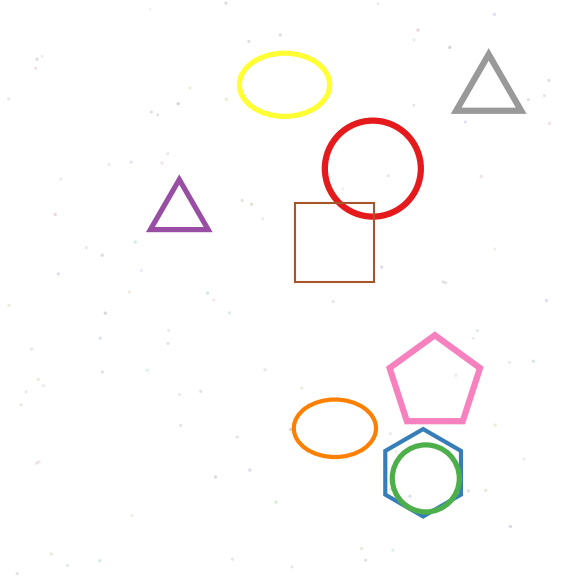[{"shape": "circle", "thickness": 3, "radius": 0.42, "center": [0.646, 0.707]}, {"shape": "hexagon", "thickness": 2, "radius": 0.38, "center": [0.733, 0.18]}, {"shape": "circle", "thickness": 2.5, "radius": 0.29, "center": [0.737, 0.171]}, {"shape": "triangle", "thickness": 2.5, "radius": 0.29, "center": [0.31, 0.63]}, {"shape": "oval", "thickness": 2, "radius": 0.36, "center": [0.58, 0.257]}, {"shape": "oval", "thickness": 2.5, "radius": 0.39, "center": [0.493, 0.852]}, {"shape": "square", "thickness": 1, "radius": 0.34, "center": [0.579, 0.579]}, {"shape": "pentagon", "thickness": 3, "radius": 0.41, "center": [0.753, 0.336]}, {"shape": "triangle", "thickness": 3, "radius": 0.33, "center": [0.846, 0.84]}]